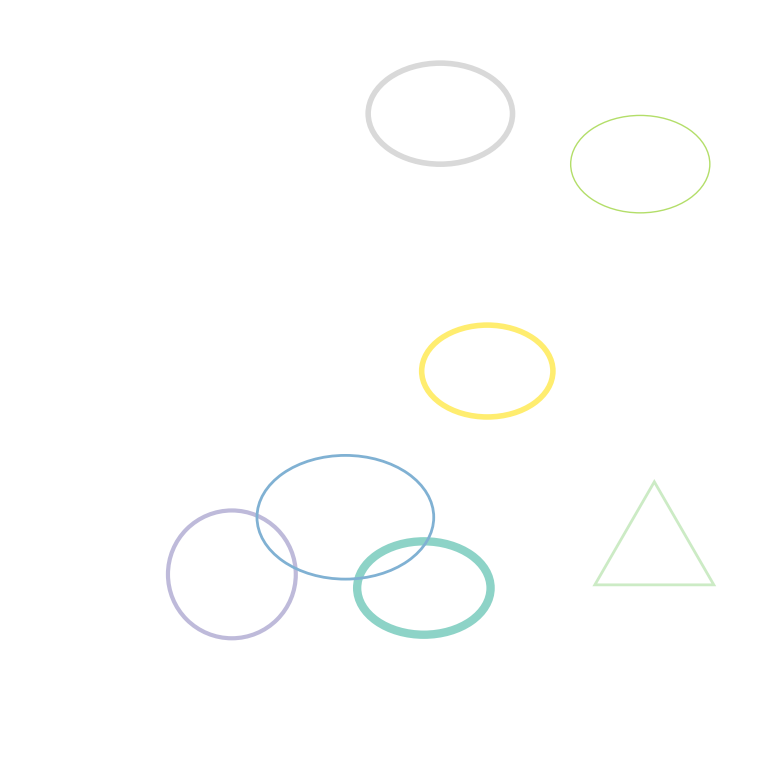[{"shape": "oval", "thickness": 3, "radius": 0.43, "center": [0.55, 0.236]}, {"shape": "circle", "thickness": 1.5, "radius": 0.41, "center": [0.301, 0.254]}, {"shape": "oval", "thickness": 1, "radius": 0.57, "center": [0.449, 0.328]}, {"shape": "oval", "thickness": 0.5, "radius": 0.45, "center": [0.832, 0.787]}, {"shape": "oval", "thickness": 2, "radius": 0.47, "center": [0.572, 0.852]}, {"shape": "triangle", "thickness": 1, "radius": 0.45, "center": [0.85, 0.285]}, {"shape": "oval", "thickness": 2, "radius": 0.43, "center": [0.633, 0.518]}]